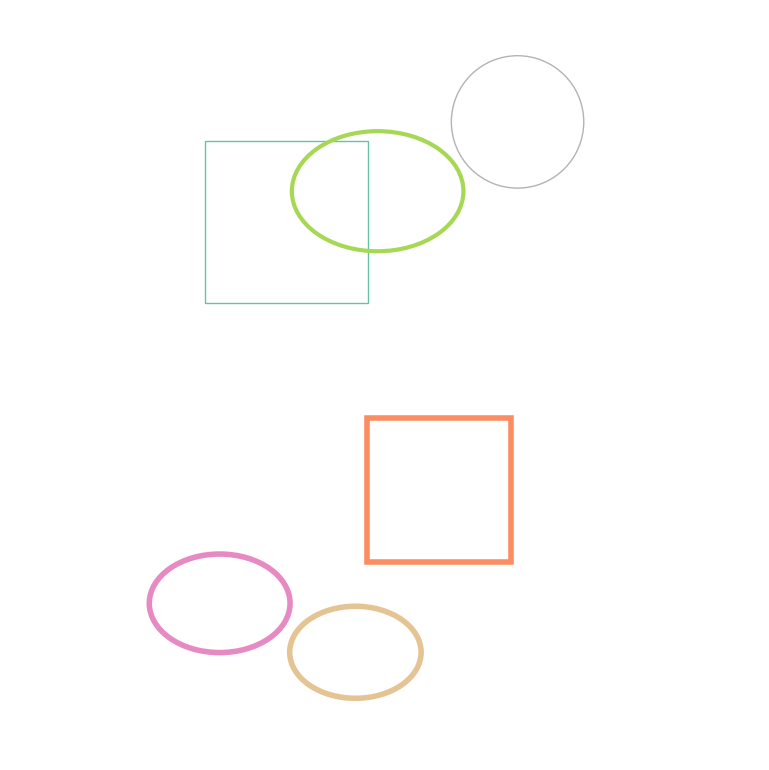[{"shape": "square", "thickness": 0.5, "radius": 0.53, "center": [0.372, 0.712]}, {"shape": "square", "thickness": 2, "radius": 0.47, "center": [0.57, 0.364]}, {"shape": "oval", "thickness": 2, "radius": 0.46, "center": [0.285, 0.216]}, {"shape": "oval", "thickness": 1.5, "radius": 0.56, "center": [0.49, 0.752]}, {"shape": "oval", "thickness": 2, "radius": 0.43, "center": [0.462, 0.153]}, {"shape": "circle", "thickness": 0.5, "radius": 0.43, "center": [0.672, 0.842]}]